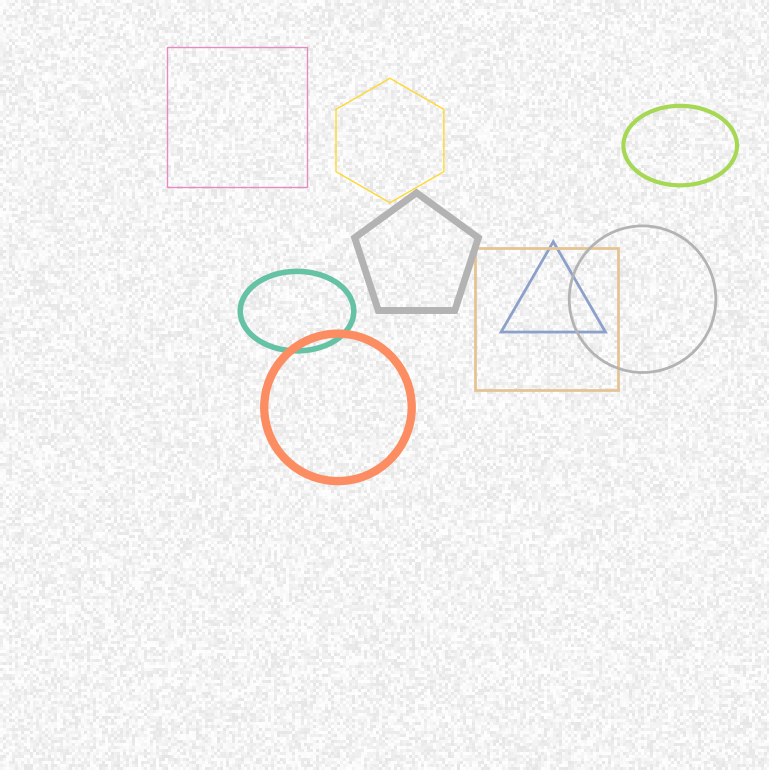[{"shape": "oval", "thickness": 2, "radius": 0.37, "center": [0.386, 0.596]}, {"shape": "circle", "thickness": 3, "radius": 0.48, "center": [0.439, 0.471]}, {"shape": "triangle", "thickness": 1, "radius": 0.39, "center": [0.719, 0.608]}, {"shape": "square", "thickness": 0.5, "radius": 0.45, "center": [0.308, 0.848]}, {"shape": "oval", "thickness": 1.5, "radius": 0.37, "center": [0.883, 0.811]}, {"shape": "hexagon", "thickness": 0.5, "radius": 0.4, "center": [0.506, 0.817]}, {"shape": "square", "thickness": 1, "radius": 0.46, "center": [0.709, 0.585]}, {"shape": "pentagon", "thickness": 2.5, "radius": 0.42, "center": [0.541, 0.665]}, {"shape": "circle", "thickness": 1, "radius": 0.48, "center": [0.834, 0.611]}]